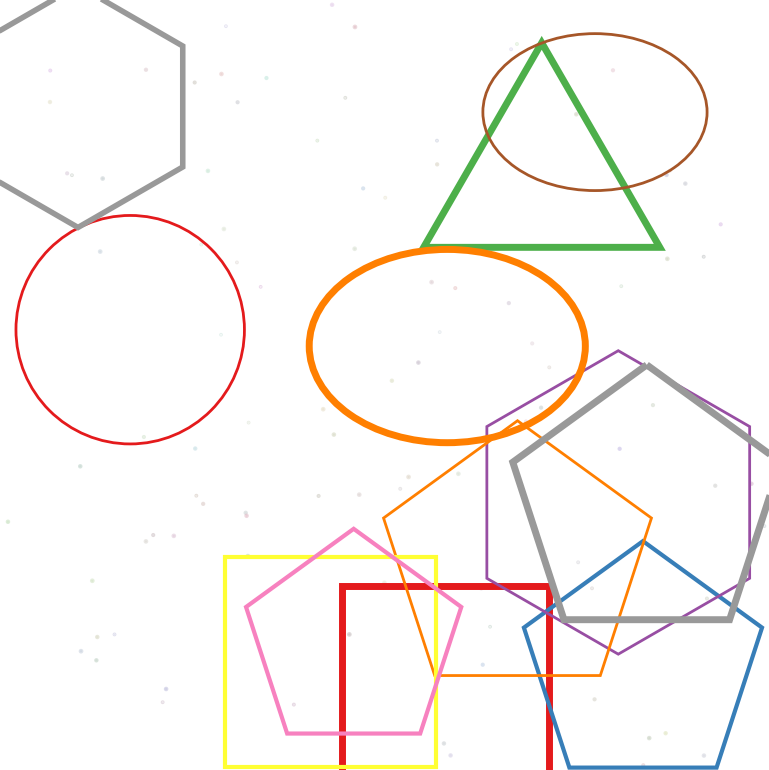[{"shape": "square", "thickness": 2.5, "radius": 0.67, "center": [0.578, 0.105]}, {"shape": "circle", "thickness": 1, "radius": 0.74, "center": [0.169, 0.572]}, {"shape": "pentagon", "thickness": 1.5, "radius": 0.81, "center": [0.835, 0.135]}, {"shape": "triangle", "thickness": 2.5, "radius": 0.89, "center": [0.704, 0.767]}, {"shape": "hexagon", "thickness": 1, "radius": 0.99, "center": [0.803, 0.347]}, {"shape": "pentagon", "thickness": 1, "radius": 0.91, "center": [0.672, 0.271]}, {"shape": "oval", "thickness": 2.5, "radius": 0.9, "center": [0.581, 0.551]}, {"shape": "square", "thickness": 1.5, "radius": 0.68, "center": [0.429, 0.14]}, {"shape": "oval", "thickness": 1, "radius": 0.73, "center": [0.773, 0.854]}, {"shape": "pentagon", "thickness": 1.5, "radius": 0.73, "center": [0.459, 0.166]}, {"shape": "pentagon", "thickness": 2.5, "radius": 0.91, "center": [0.84, 0.343]}, {"shape": "hexagon", "thickness": 2, "radius": 0.79, "center": [0.101, 0.862]}]